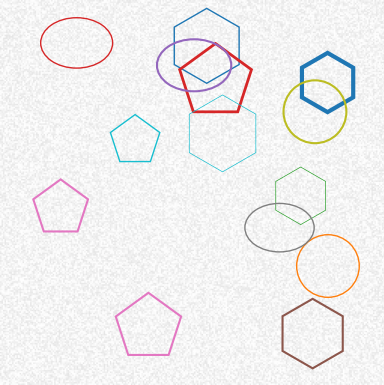[{"shape": "hexagon", "thickness": 1, "radius": 0.49, "center": [0.537, 0.881]}, {"shape": "hexagon", "thickness": 3, "radius": 0.38, "center": [0.851, 0.786]}, {"shape": "circle", "thickness": 1, "radius": 0.41, "center": [0.852, 0.309]}, {"shape": "hexagon", "thickness": 0.5, "radius": 0.37, "center": [0.781, 0.491]}, {"shape": "pentagon", "thickness": 2, "radius": 0.49, "center": [0.56, 0.789]}, {"shape": "oval", "thickness": 1, "radius": 0.47, "center": [0.199, 0.889]}, {"shape": "oval", "thickness": 1.5, "radius": 0.48, "center": [0.504, 0.83]}, {"shape": "hexagon", "thickness": 1.5, "radius": 0.45, "center": [0.812, 0.134]}, {"shape": "pentagon", "thickness": 1.5, "radius": 0.45, "center": [0.386, 0.15]}, {"shape": "pentagon", "thickness": 1.5, "radius": 0.37, "center": [0.158, 0.459]}, {"shape": "oval", "thickness": 1, "radius": 0.45, "center": [0.726, 0.409]}, {"shape": "circle", "thickness": 1.5, "radius": 0.41, "center": [0.818, 0.71]}, {"shape": "pentagon", "thickness": 1, "radius": 0.34, "center": [0.351, 0.635]}, {"shape": "hexagon", "thickness": 0.5, "radius": 0.5, "center": [0.578, 0.653]}]